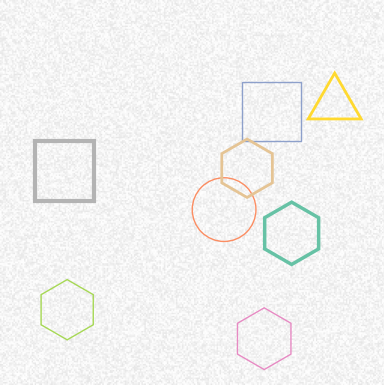[{"shape": "hexagon", "thickness": 2.5, "radius": 0.4, "center": [0.758, 0.394]}, {"shape": "circle", "thickness": 1, "radius": 0.41, "center": [0.582, 0.456]}, {"shape": "square", "thickness": 1, "radius": 0.39, "center": [0.706, 0.711]}, {"shape": "hexagon", "thickness": 1, "radius": 0.4, "center": [0.686, 0.12]}, {"shape": "hexagon", "thickness": 1, "radius": 0.39, "center": [0.174, 0.196]}, {"shape": "triangle", "thickness": 2, "radius": 0.4, "center": [0.869, 0.731]}, {"shape": "hexagon", "thickness": 2, "radius": 0.38, "center": [0.642, 0.563]}, {"shape": "square", "thickness": 3, "radius": 0.39, "center": [0.168, 0.555]}]